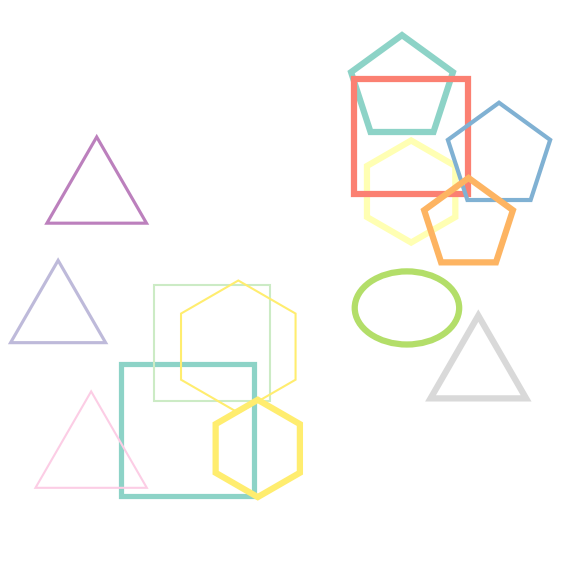[{"shape": "square", "thickness": 2.5, "radius": 0.57, "center": [0.324, 0.255]}, {"shape": "pentagon", "thickness": 3, "radius": 0.46, "center": [0.696, 0.846]}, {"shape": "hexagon", "thickness": 3, "radius": 0.44, "center": [0.712, 0.668]}, {"shape": "triangle", "thickness": 1.5, "radius": 0.47, "center": [0.101, 0.453]}, {"shape": "square", "thickness": 3, "radius": 0.5, "center": [0.711, 0.763]}, {"shape": "pentagon", "thickness": 2, "radius": 0.47, "center": [0.864, 0.728]}, {"shape": "pentagon", "thickness": 3, "radius": 0.4, "center": [0.811, 0.61]}, {"shape": "oval", "thickness": 3, "radius": 0.45, "center": [0.705, 0.466]}, {"shape": "triangle", "thickness": 1, "radius": 0.56, "center": [0.158, 0.21]}, {"shape": "triangle", "thickness": 3, "radius": 0.48, "center": [0.828, 0.357]}, {"shape": "triangle", "thickness": 1.5, "radius": 0.5, "center": [0.167, 0.662]}, {"shape": "square", "thickness": 1, "radius": 0.5, "center": [0.367, 0.405]}, {"shape": "hexagon", "thickness": 1, "radius": 0.57, "center": [0.413, 0.399]}, {"shape": "hexagon", "thickness": 3, "radius": 0.42, "center": [0.446, 0.223]}]